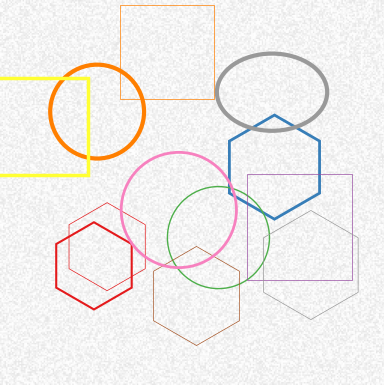[{"shape": "hexagon", "thickness": 1.5, "radius": 0.57, "center": [0.244, 0.309]}, {"shape": "hexagon", "thickness": 0.5, "radius": 0.57, "center": [0.278, 0.359]}, {"shape": "hexagon", "thickness": 2, "radius": 0.68, "center": [0.713, 0.566]}, {"shape": "circle", "thickness": 1, "radius": 0.66, "center": [0.567, 0.383]}, {"shape": "square", "thickness": 0.5, "radius": 0.68, "center": [0.779, 0.411]}, {"shape": "circle", "thickness": 3, "radius": 0.61, "center": [0.252, 0.71]}, {"shape": "square", "thickness": 0.5, "radius": 0.61, "center": [0.434, 0.865]}, {"shape": "square", "thickness": 2.5, "radius": 0.63, "center": [0.104, 0.672]}, {"shape": "hexagon", "thickness": 0.5, "radius": 0.64, "center": [0.51, 0.231]}, {"shape": "circle", "thickness": 2, "radius": 0.75, "center": [0.464, 0.455]}, {"shape": "oval", "thickness": 3, "radius": 0.72, "center": [0.707, 0.761]}, {"shape": "hexagon", "thickness": 0.5, "radius": 0.71, "center": [0.807, 0.312]}]